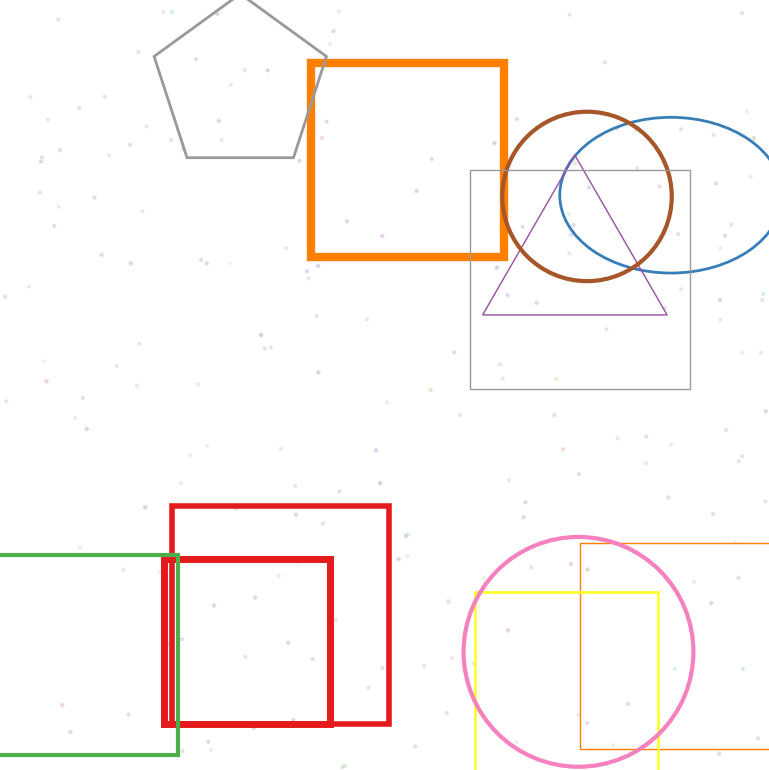[{"shape": "square", "thickness": 2, "radius": 0.71, "center": [0.364, 0.201]}, {"shape": "square", "thickness": 2.5, "radius": 0.54, "center": [0.321, 0.167]}, {"shape": "oval", "thickness": 1, "radius": 0.72, "center": [0.871, 0.747]}, {"shape": "square", "thickness": 1.5, "radius": 0.65, "center": [0.102, 0.15]}, {"shape": "triangle", "thickness": 0.5, "radius": 0.69, "center": [0.747, 0.66]}, {"shape": "square", "thickness": 3, "radius": 0.63, "center": [0.529, 0.792]}, {"shape": "square", "thickness": 0.5, "radius": 0.67, "center": [0.887, 0.161]}, {"shape": "square", "thickness": 1, "radius": 0.59, "center": [0.735, 0.113]}, {"shape": "circle", "thickness": 1.5, "radius": 0.55, "center": [0.762, 0.745]}, {"shape": "circle", "thickness": 1.5, "radius": 0.75, "center": [0.751, 0.153]}, {"shape": "pentagon", "thickness": 1, "radius": 0.59, "center": [0.312, 0.89]}, {"shape": "square", "thickness": 0.5, "radius": 0.71, "center": [0.753, 0.637]}]